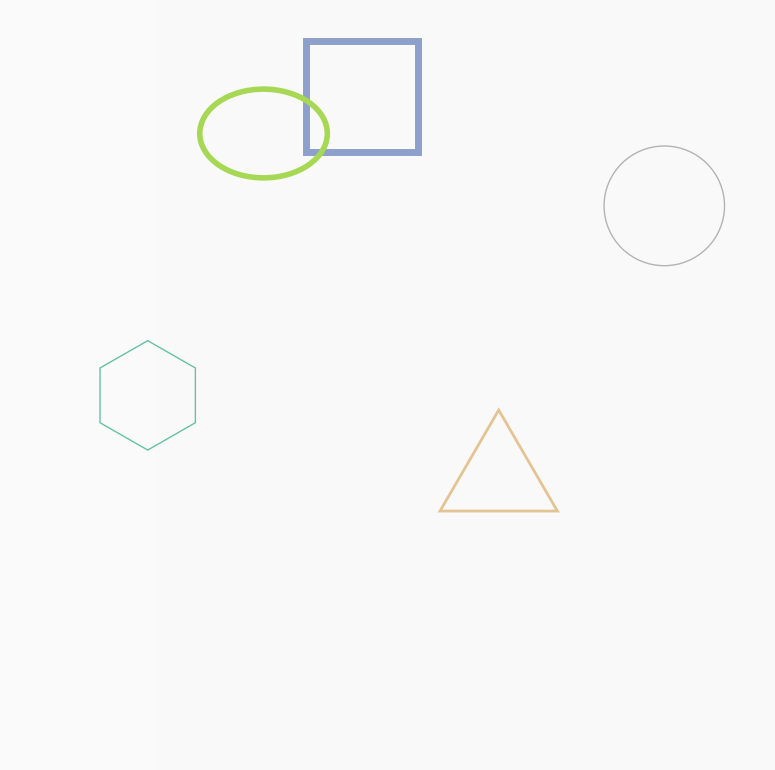[{"shape": "hexagon", "thickness": 0.5, "radius": 0.36, "center": [0.191, 0.487]}, {"shape": "square", "thickness": 2.5, "radius": 0.36, "center": [0.467, 0.875]}, {"shape": "oval", "thickness": 2, "radius": 0.41, "center": [0.34, 0.827]}, {"shape": "triangle", "thickness": 1, "radius": 0.44, "center": [0.643, 0.38]}, {"shape": "circle", "thickness": 0.5, "radius": 0.39, "center": [0.857, 0.733]}]